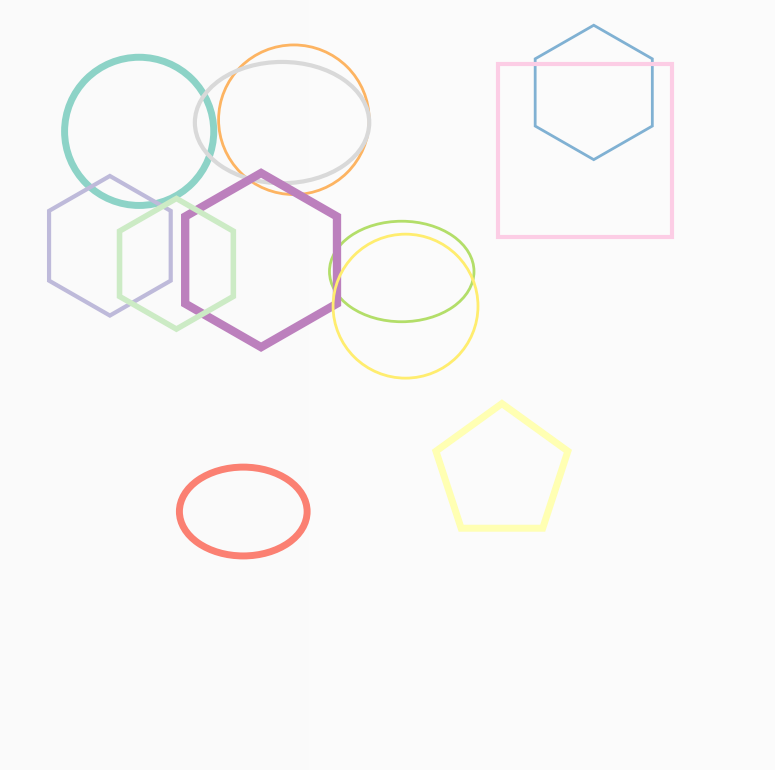[{"shape": "circle", "thickness": 2.5, "radius": 0.48, "center": [0.18, 0.829]}, {"shape": "pentagon", "thickness": 2.5, "radius": 0.45, "center": [0.648, 0.386]}, {"shape": "hexagon", "thickness": 1.5, "radius": 0.45, "center": [0.142, 0.681]}, {"shape": "oval", "thickness": 2.5, "radius": 0.41, "center": [0.314, 0.336]}, {"shape": "hexagon", "thickness": 1, "radius": 0.44, "center": [0.766, 0.88]}, {"shape": "circle", "thickness": 1, "radius": 0.49, "center": [0.379, 0.844]}, {"shape": "oval", "thickness": 1, "radius": 0.47, "center": [0.518, 0.647]}, {"shape": "square", "thickness": 1.5, "radius": 0.56, "center": [0.755, 0.804]}, {"shape": "oval", "thickness": 1.5, "radius": 0.56, "center": [0.364, 0.841]}, {"shape": "hexagon", "thickness": 3, "radius": 0.57, "center": [0.337, 0.662]}, {"shape": "hexagon", "thickness": 2, "radius": 0.42, "center": [0.228, 0.657]}, {"shape": "circle", "thickness": 1, "radius": 0.47, "center": [0.523, 0.602]}]